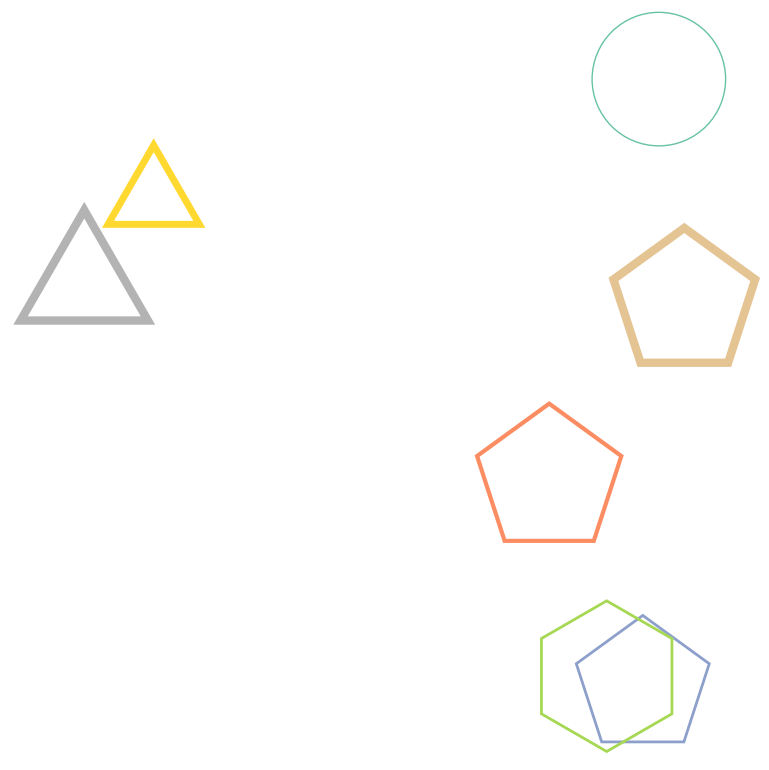[{"shape": "circle", "thickness": 0.5, "radius": 0.43, "center": [0.856, 0.897]}, {"shape": "pentagon", "thickness": 1.5, "radius": 0.49, "center": [0.713, 0.377]}, {"shape": "pentagon", "thickness": 1, "radius": 0.45, "center": [0.835, 0.11]}, {"shape": "hexagon", "thickness": 1, "radius": 0.49, "center": [0.788, 0.122]}, {"shape": "triangle", "thickness": 2.5, "radius": 0.34, "center": [0.2, 0.743]}, {"shape": "pentagon", "thickness": 3, "radius": 0.48, "center": [0.889, 0.607]}, {"shape": "triangle", "thickness": 3, "radius": 0.48, "center": [0.109, 0.631]}]